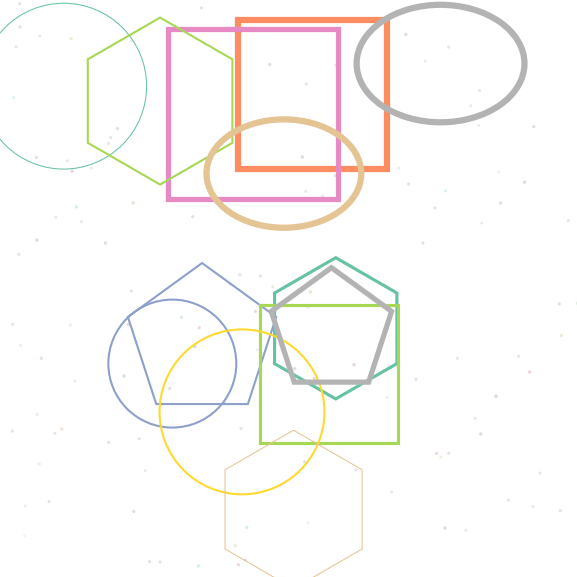[{"shape": "hexagon", "thickness": 1.5, "radius": 0.61, "center": [0.581, 0.431]}, {"shape": "circle", "thickness": 0.5, "radius": 0.72, "center": [0.11, 0.85]}, {"shape": "square", "thickness": 3, "radius": 0.65, "center": [0.541, 0.835]}, {"shape": "pentagon", "thickness": 1, "radius": 0.67, "center": [0.35, 0.409]}, {"shape": "circle", "thickness": 1, "radius": 0.55, "center": [0.298, 0.37]}, {"shape": "square", "thickness": 2.5, "radius": 0.73, "center": [0.438, 0.802]}, {"shape": "hexagon", "thickness": 1, "radius": 0.72, "center": [0.277, 0.824]}, {"shape": "square", "thickness": 1.5, "radius": 0.6, "center": [0.57, 0.351]}, {"shape": "circle", "thickness": 1, "radius": 0.71, "center": [0.419, 0.286]}, {"shape": "hexagon", "thickness": 0.5, "radius": 0.69, "center": [0.508, 0.117]}, {"shape": "oval", "thickness": 3, "radius": 0.67, "center": [0.492, 0.699]}, {"shape": "oval", "thickness": 3, "radius": 0.73, "center": [0.763, 0.889]}, {"shape": "pentagon", "thickness": 2.5, "radius": 0.55, "center": [0.574, 0.426]}]